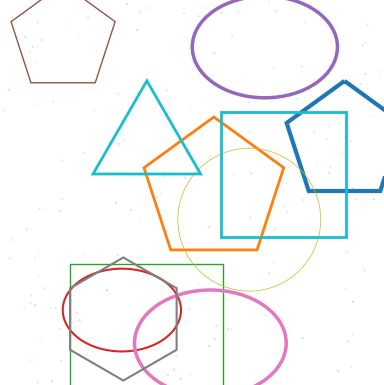[{"shape": "pentagon", "thickness": 3, "radius": 0.79, "center": [0.895, 0.632]}, {"shape": "pentagon", "thickness": 2, "radius": 0.95, "center": [0.556, 0.505]}, {"shape": "square", "thickness": 1, "radius": 1.0, "center": [0.38, 0.115]}, {"shape": "oval", "thickness": 1.5, "radius": 0.77, "center": [0.317, 0.195]}, {"shape": "oval", "thickness": 2.5, "radius": 0.94, "center": [0.688, 0.878]}, {"shape": "pentagon", "thickness": 1, "radius": 0.71, "center": [0.164, 0.9]}, {"shape": "oval", "thickness": 2.5, "radius": 0.98, "center": [0.546, 0.109]}, {"shape": "hexagon", "thickness": 1.5, "radius": 0.8, "center": [0.32, 0.171]}, {"shape": "circle", "thickness": 0.5, "radius": 0.93, "center": [0.647, 0.429]}, {"shape": "square", "thickness": 2, "radius": 0.81, "center": [0.736, 0.547]}, {"shape": "triangle", "thickness": 2, "radius": 0.81, "center": [0.381, 0.629]}]